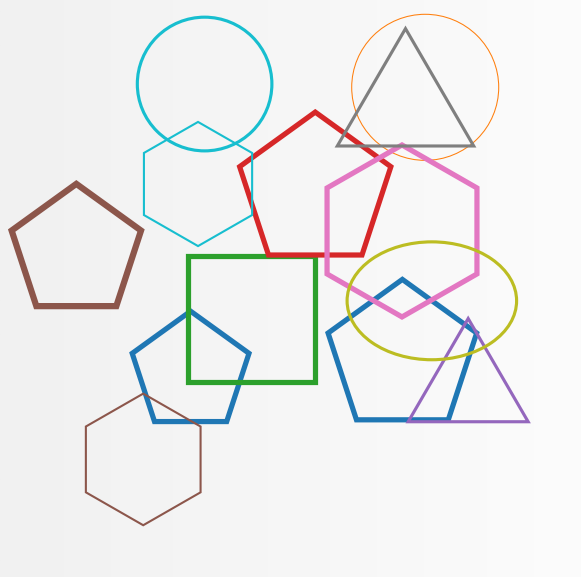[{"shape": "pentagon", "thickness": 2.5, "radius": 0.67, "center": [0.692, 0.381]}, {"shape": "pentagon", "thickness": 2.5, "radius": 0.53, "center": [0.328, 0.355]}, {"shape": "circle", "thickness": 0.5, "radius": 0.63, "center": [0.732, 0.848]}, {"shape": "square", "thickness": 2.5, "radius": 0.55, "center": [0.433, 0.447]}, {"shape": "pentagon", "thickness": 2.5, "radius": 0.68, "center": [0.542, 0.668]}, {"shape": "triangle", "thickness": 1.5, "radius": 0.6, "center": [0.805, 0.328]}, {"shape": "pentagon", "thickness": 3, "radius": 0.59, "center": [0.131, 0.564]}, {"shape": "hexagon", "thickness": 1, "radius": 0.57, "center": [0.246, 0.204]}, {"shape": "hexagon", "thickness": 2.5, "radius": 0.74, "center": [0.692, 0.599]}, {"shape": "triangle", "thickness": 1.5, "radius": 0.68, "center": [0.698, 0.814]}, {"shape": "oval", "thickness": 1.5, "radius": 0.73, "center": [0.743, 0.478]}, {"shape": "hexagon", "thickness": 1, "radius": 0.54, "center": [0.341, 0.681]}, {"shape": "circle", "thickness": 1.5, "radius": 0.58, "center": [0.352, 0.854]}]